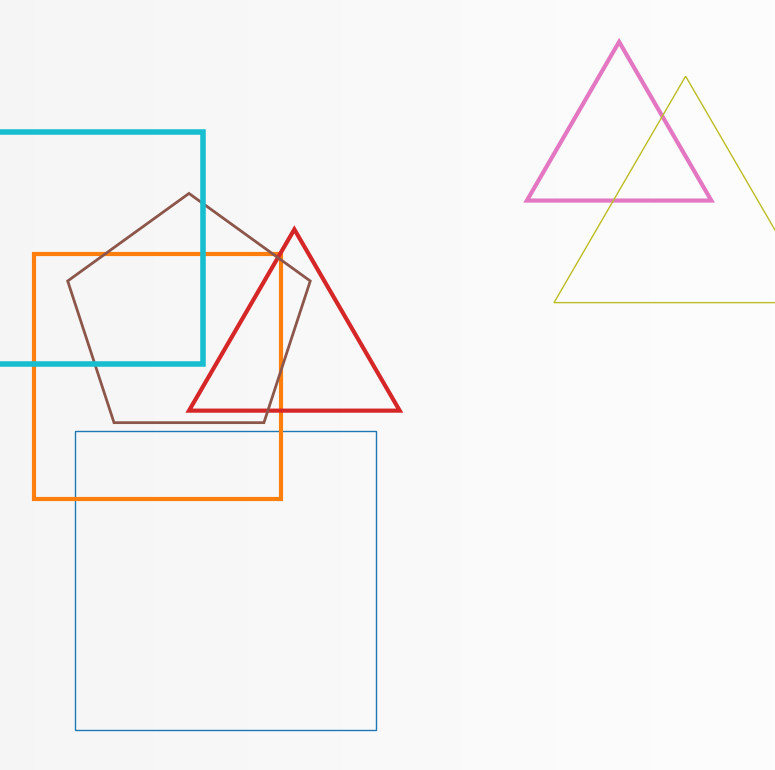[{"shape": "square", "thickness": 0.5, "radius": 0.97, "center": [0.292, 0.246]}, {"shape": "square", "thickness": 1.5, "radius": 0.8, "center": [0.203, 0.511]}, {"shape": "triangle", "thickness": 1.5, "radius": 0.78, "center": [0.38, 0.545]}, {"shape": "pentagon", "thickness": 1, "radius": 0.82, "center": [0.244, 0.584]}, {"shape": "triangle", "thickness": 1.5, "radius": 0.69, "center": [0.799, 0.808]}, {"shape": "triangle", "thickness": 0.5, "radius": 0.98, "center": [0.885, 0.705]}, {"shape": "square", "thickness": 2, "radius": 0.75, "center": [0.111, 0.678]}]